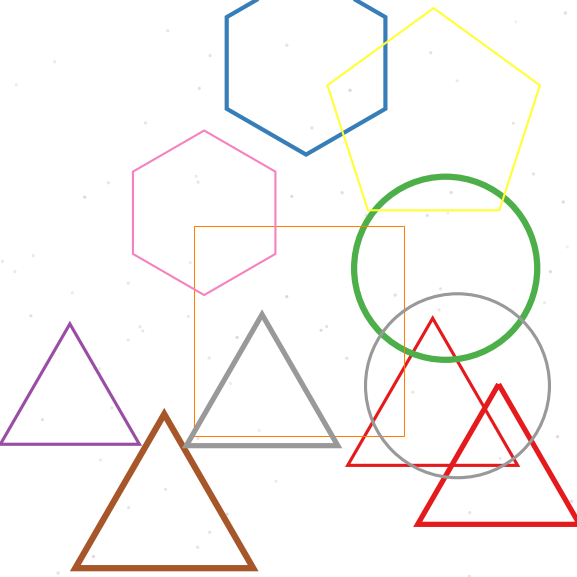[{"shape": "triangle", "thickness": 2.5, "radius": 0.81, "center": [0.863, 0.172]}, {"shape": "triangle", "thickness": 1.5, "radius": 0.85, "center": [0.749, 0.278]}, {"shape": "hexagon", "thickness": 2, "radius": 0.79, "center": [0.53, 0.89]}, {"shape": "circle", "thickness": 3, "radius": 0.79, "center": [0.772, 0.535]}, {"shape": "triangle", "thickness": 1.5, "radius": 0.69, "center": [0.121, 0.299]}, {"shape": "square", "thickness": 0.5, "radius": 0.91, "center": [0.518, 0.426]}, {"shape": "pentagon", "thickness": 1, "radius": 0.97, "center": [0.751, 0.792]}, {"shape": "triangle", "thickness": 3, "radius": 0.89, "center": [0.284, 0.104]}, {"shape": "hexagon", "thickness": 1, "radius": 0.71, "center": [0.354, 0.631]}, {"shape": "circle", "thickness": 1.5, "radius": 0.8, "center": [0.792, 0.331]}, {"shape": "triangle", "thickness": 2.5, "radius": 0.76, "center": [0.454, 0.303]}]